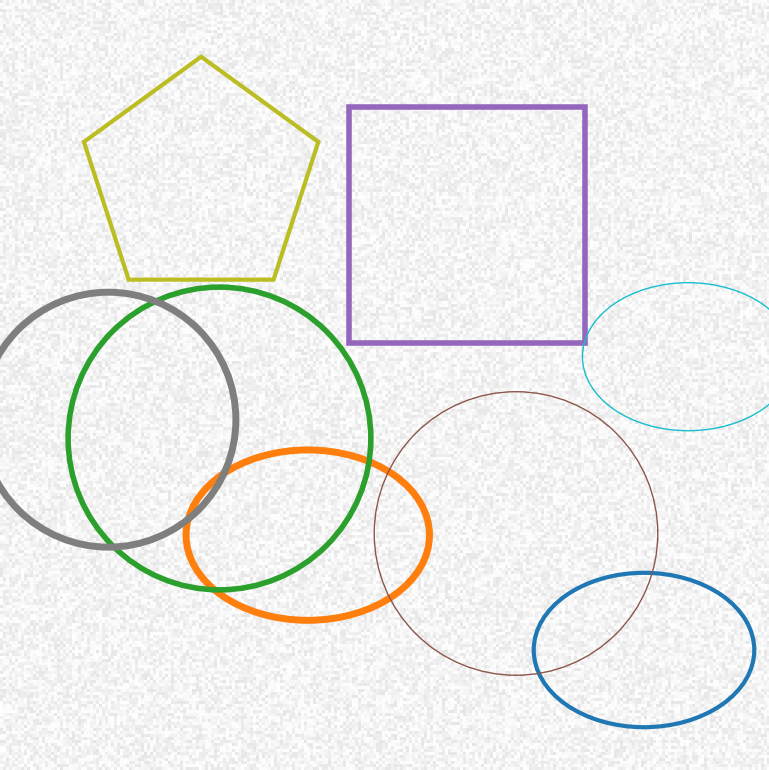[{"shape": "oval", "thickness": 1.5, "radius": 0.72, "center": [0.836, 0.156]}, {"shape": "oval", "thickness": 2.5, "radius": 0.79, "center": [0.4, 0.305]}, {"shape": "circle", "thickness": 2, "radius": 0.98, "center": [0.285, 0.431]}, {"shape": "square", "thickness": 2, "radius": 0.77, "center": [0.606, 0.708]}, {"shape": "circle", "thickness": 0.5, "radius": 0.92, "center": [0.67, 0.307]}, {"shape": "circle", "thickness": 2.5, "radius": 0.83, "center": [0.141, 0.455]}, {"shape": "pentagon", "thickness": 1.5, "radius": 0.8, "center": [0.261, 0.766]}, {"shape": "oval", "thickness": 0.5, "radius": 0.69, "center": [0.894, 0.537]}]